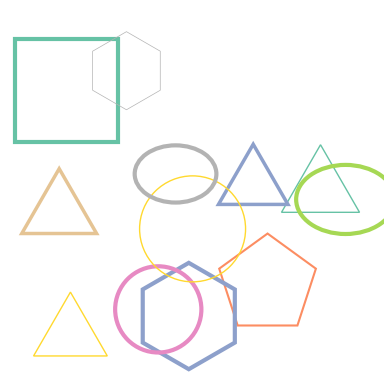[{"shape": "triangle", "thickness": 1, "radius": 0.58, "center": [0.833, 0.507]}, {"shape": "square", "thickness": 3, "radius": 0.67, "center": [0.173, 0.764]}, {"shape": "pentagon", "thickness": 1.5, "radius": 0.66, "center": [0.695, 0.261]}, {"shape": "hexagon", "thickness": 3, "radius": 0.69, "center": [0.49, 0.179]}, {"shape": "triangle", "thickness": 2.5, "radius": 0.52, "center": [0.658, 0.521]}, {"shape": "circle", "thickness": 3, "radius": 0.56, "center": [0.411, 0.196]}, {"shape": "oval", "thickness": 3, "radius": 0.64, "center": [0.897, 0.482]}, {"shape": "circle", "thickness": 1, "radius": 0.69, "center": [0.5, 0.406]}, {"shape": "triangle", "thickness": 1, "radius": 0.55, "center": [0.183, 0.131]}, {"shape": "triangle", "thickness": 2.5, "radius": 0.56, "center": [0.154, 0.45]}, {"shape": "hexagon", "thickness": 0.5, "radius": 0.51, "center": [0.328, 0.816]}, {"shape": "oval", "thickness": 3, "radius": 0.53, "center": [0.456, 0.548]}]